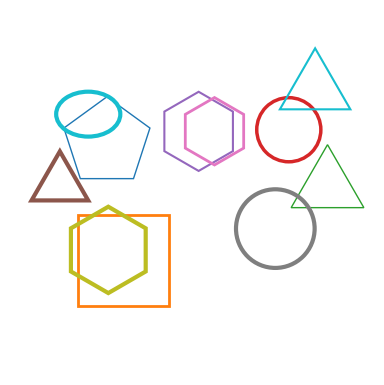[{"shape": "pentagon", "thickness": 1, "radius": 0.59, "center": [0.278, 0.631]}, {"shape": "square", "thickness": 2, "radius": 0.59, "center": [0.321, 0.323]}, {"shape": "triangle", "thickness": 1, "radius": 0.55, "center": [0.851, 0.515]}, {"shape": "circle", "thickness": 2.5, "radius": 0.42, "center": [0.75, 0.663]}, {"shape": "hexagon", "thickness": 1.5, "radius": 0.51, "center": [0.516, 0.659]}, {"shape": "triangle", "thickness": 3, "radius": 0.42, "center": [0.156, 0.522]}, {"shape": "hexagon", "thickness": 2, "radius": 0.44, "center": [0.557, 0.659]}, {"shape": "circle", "thickness": 3, "radius": 0.51, "center": [0.715, 0.406]}, {"shape": "hexagon", "thickness": 3, "radius": 0.56, "center": [0.281, 0.351]}, {"shape": "oval", "thickness": 3, "radius": 0.42, "center": [0.229, 0.704]}, {"shape": "triangle", "thickness": 1.5, "radius": 0.53, "center": [0.819, 0.769]}]